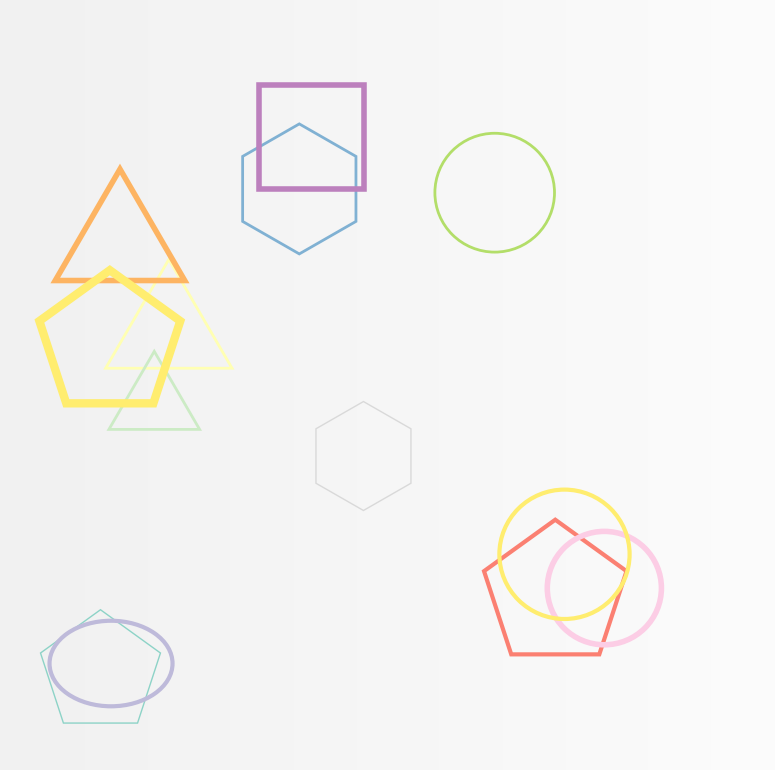[{"shape": "pentagon", "thickness": 0.5, "radius": 0.41, "center": [0.13, 0.127]}, {"shape": "triangle", "thickness": 1, "radius": 0.47, "center": [0.218, 0.569]}, {"shape": "oval", "thickness": 1.5, "radius": 0.4, "center": [0.143, 0.138]}, {"shape": "pentagon", "thickness": 1.5, "radius": 0.48, "center": [0.716, 0.228]}, {"shape": "hexagon", "thickness": 1, "radius": 0.42, "center": [0.386, 0.755]}, {"shape": "triangle", "thickness": 2, "radius": 0.48, "center": [0.155, 0.684]}, {"shape": "circle", "thickness": 1, "radius": 0.39, "center": [0.638, 0.75]}, {"shape": "circle", "thickness": 2, "radius": 0.37, "center": [0.78, 0.236]}, {"shape": "hexagon", "thickness": 0.5, "radius": 0.35, "center": [0.469, 0.408]}, {"shape": "square", "thickness": 2, "radius": 0.34, "center": [0.402, 0.822]}, {"shape": "triangle", "thickness": 1, "radius": 0.34, "center": [0.199, 0.476]}, {"shape": "pentagon", "thickness": 3, "radius": 0.48, "center": [0.142, 0.554]}, {"shape": "circle", "thickness": 1.5, "radius": 0.42, "center": [0.728, 0.28]}]